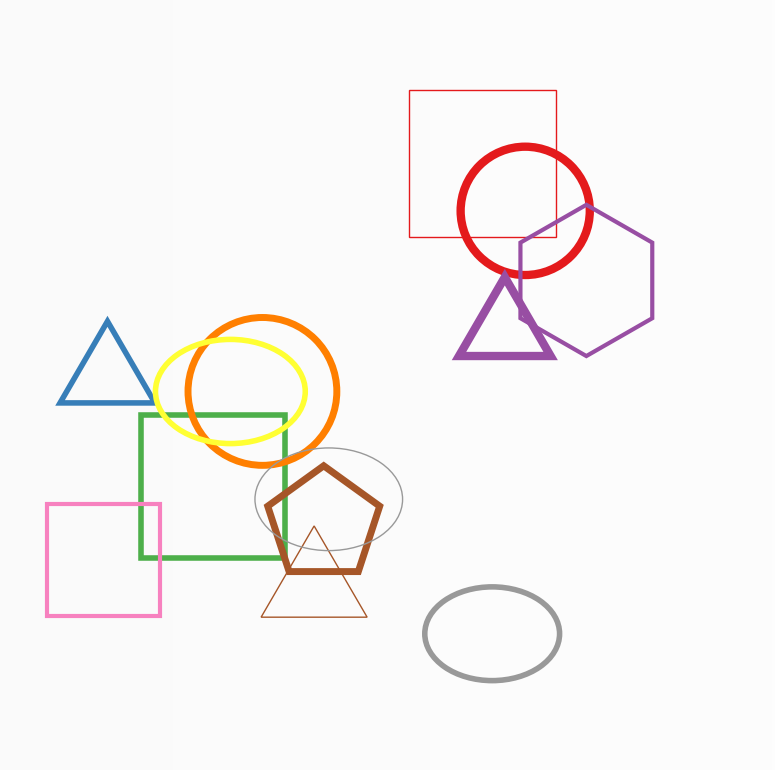[{"shape": "square", "thickness": 0.5, "radius": 0.48, "center": [0.623, 0.788]}, {"shape": "circle", "thickness": 3, "radius": 0.42, "center": [0.678, 0.726]}, {"shape": "triangle", "thickness": 2, "radius": 0.35, "center": [0.139, 0.512]}, {"shape": "square", "thickness": 2, "radius": 0.47, "center": [0.275, 0.368]}, {"shape": "triangle", "thickness": 3, "radius": 0.34, "center": [0.651, 0.572]}, {"shape": "hexagon", "thickness": 1.5, "radius": 0.49, "center": [0.757, 0.636]}, {"shape": "circle", "thickness": 2.5, "radius": 0.48, "center": [0.339, 0.492]}, {"shape": "oval", "thickness": 2, "radius": 0.48, "center": [0.297, 0.492]}, {"shape": "pentagon", "thickness": 2.5, "radius": 0.38, "center": [0.418, 0.319]}, {"shape": "triangle", "thickness": 0.5, "radius": 0.39, "center": [0.405, 0.238]}, {"shape": "square", "thickness": 1.5, "radius": 0.36, "center": [0.133, 0.273]}, {"shape": "oval", "thickness": 0.5, "radius": 0.48, "center": [0.424, 0.352]}, {"shape": "oval", "thickness": 2, "radius": 0.43, "center": [0.635, 0.177]}]